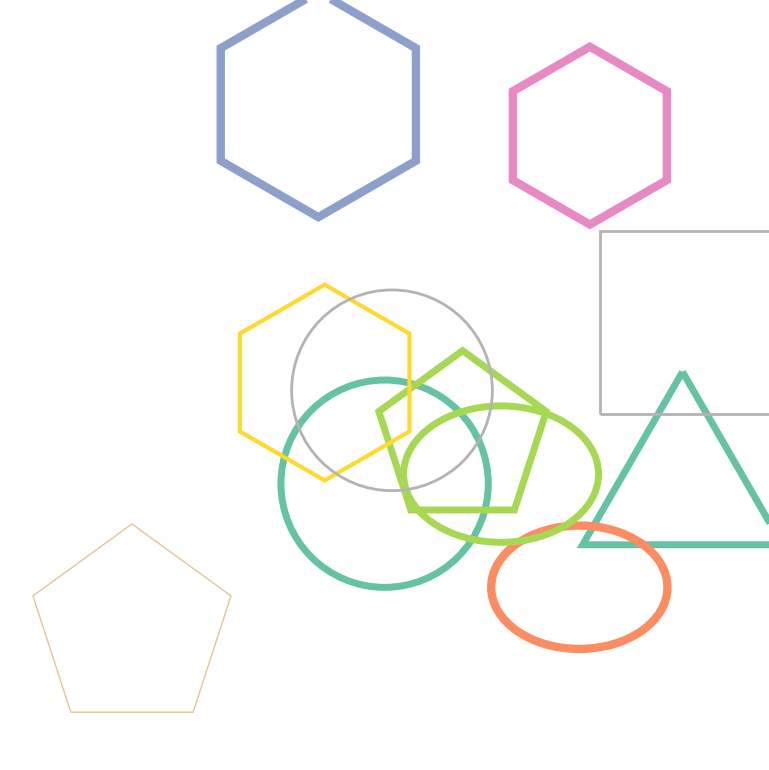[{"shape": "circle", "thickness": 2.5, "radius": 0.67, "center": [0.499, 0.372]}, {"shape": "triangle", "thickness": 2.5, "radius": 0.75, "center": [0.886, 0.367]}, {"shape": "oval", "thickness": 3, "radius": 0.57, "center": [0.752, 0.237]}, {"shape": "hexagon", "thickness": 3, "radius": 0.73, "center": [0.413, 0.864]}, {"shape": "hexagon", "thickness": 3, "radius": 0.58, "center": [0.766, 0.824]}, {"shape": "oval", "thickness": 2.5, "radius": 0.63, "center": [0.651, 0.384]}, {"shape": "pentagon", "thickness": 2.5, "radius": 0.57, "center": [0.601, 0.43]}, {"shape": "hexagon", "thickness": 1.5, "radius": 0.64, "center": [0.422, 0.503]}, {"shape": "pentagon", "thickness": 0.5, "radius": 0.68, "center": [0.171, 0.184]}, {"shape": "square", "thickness": 1, "radius": 0.59, "center": [0.898, 0.581]}, {"shape": "circle", "thickness": 1, "radius": 0.65, "center": [0.509, 0.493]}]